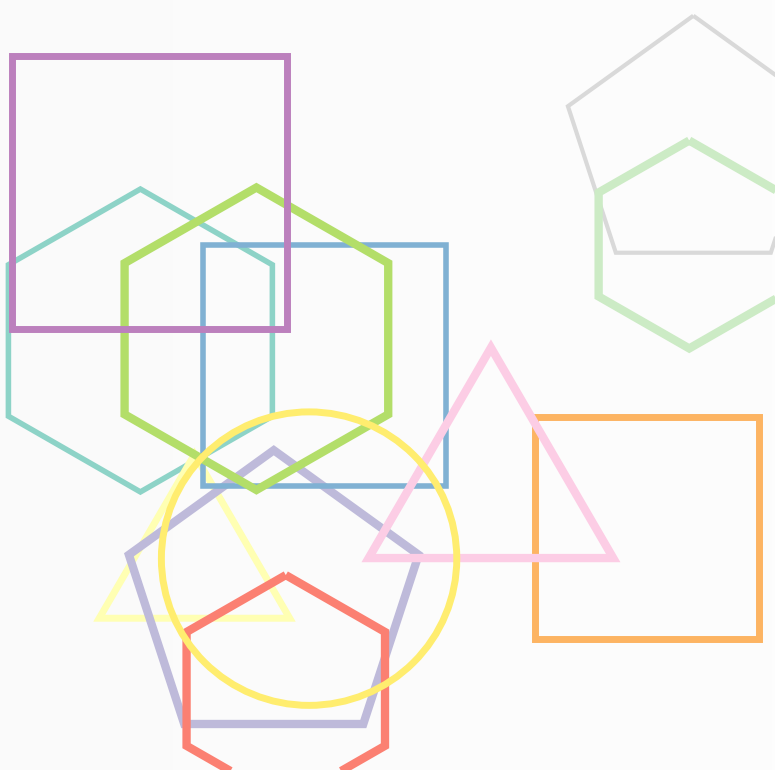[{"shape": "hexagon", "thickness": 2, "radius": 0.98, "center": [0.181, 0.558]}, {"shape": "triangle", "thickness": 2.5, "radius": 0.71, "center": [0.251, 0.268]}, {"shape": "pentagon", "thickness": 3, "radius": 0.98, "center": [0.353, 0.219]}, {"shape": "hexagon", "thickness": 3, "radius": 0.74, "center": [0.369, 0.105]}, {"shape": "square", "thickness": 2, "radius": 0.78, "center": [0.418, 0.526]}, {"shape": "square", "thickness": 2.5, "radius": 0.72, "center": [0.834, 0.314]}, {"shape": "hexagon", "thickness": 3, "radius": 0.98, "center": [0.331, 0.56]}, {"shape": "triangle", "thickness": 3, "radius": 0.91, "center": [0.633, 0.366]}, {"shape": "pentagon", "thickness": 1.5, "radius": 0.85, "center": [0.895, 0.809]}, {"shape": "square", "thickness": 2.5, "radius": 0.89, "center": [0.193, 0.75]}, {"shape": "hexagon", "thickness": 3, "radius": 0.67, "center": [0.889, 0.682]}, {"shape": "circle", "thickness": 2.5, "radius": 0.95, "center": [0.399, 0.275]}]